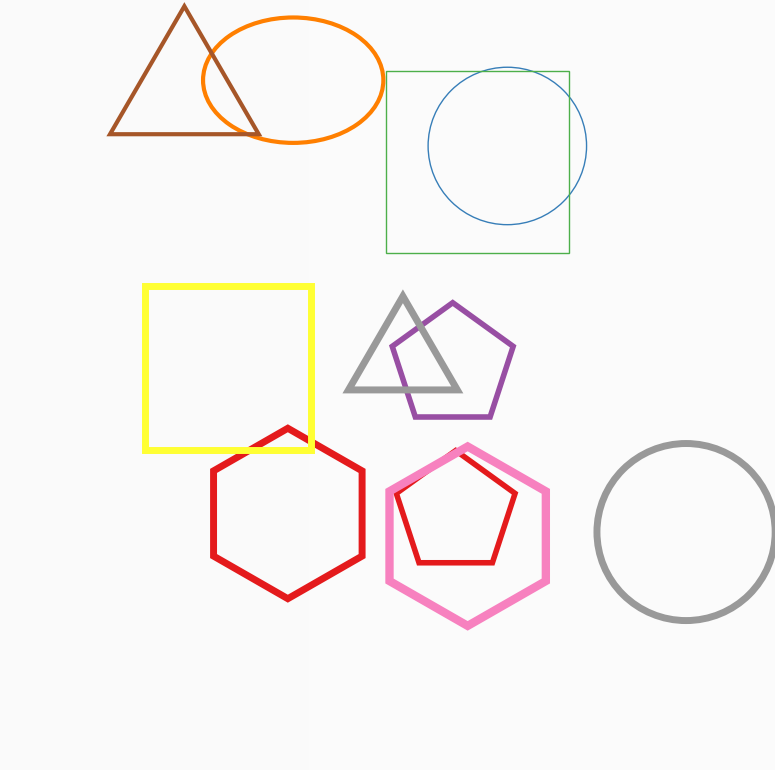[{"shape": "hexagon", "thickness": 2.5, "radius": 0.55, "center": [0.371, 0.333]}, {"shape": "pentagon", "thickness": 2, "radius": 0.4, "center": [0.588, 0.334]}, {"shape": "circle", "thickness": 0.5, "radius": 0.51, "center": [0.655, 0.81]}, {"shape": "square", "thickness": 0.5, "radius": 0.59, "center": [0.616, 0.789]}, {"shape": "pentagon", "thickness": 2, "radius": 0.41, "center": [0.584, 0.525]}, {"shape": "oval", "thickness": 1.5, "radius": 0.58, "center": [0.378, 0.896]}, {"shape": "square", "thickness": 2.5, "radius": 0.53, "center": [0.294, 0.523]}, {"shape": "triangle", "thickness": 1.5, "radius": 0.55, "center": [0.238, 0.881]}, {"shape": "hexagon", "thickness": 3, "radius": 0.58, "center": [0.603, 0.304]}, {"shape": "triangle", "thickness": 2.5, "radius": 0.41, "center": [0.52, 0.534]}, {"shape": "circle", "thickness": 2.5, "radius": 0.57, "center": [0.885, 0.309]}]